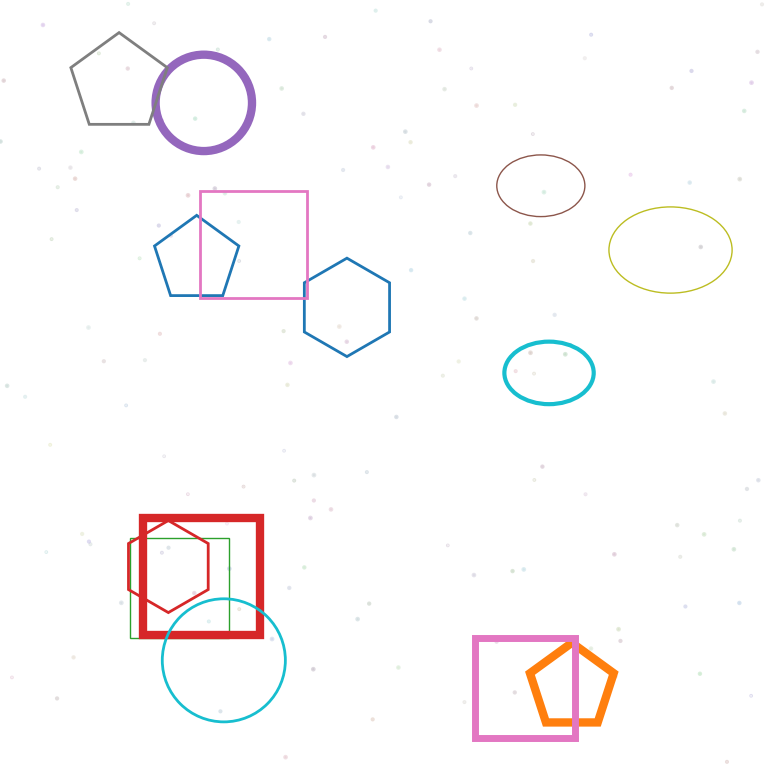[{"shape": "pentagon", "thickness": 1, "radius": 0.29, "center": [0.255, 0.663]}, {"shape": "hexagon", "thickness": 1, "radius": 0.32, "center": [0.451, 0.601]}, {"shape": "pentagon", "thickness": 3, "radius": 0.29, "center": [0.743, 0.108]}, {"shape": "square", "thickness": 0.5, "radius": 0.32, "center": [0.234, 0.236]}, {"shape": "hexagon", "thickness": 1, "radius": 0.3, "center": [0.219, 0.264]}, {"shape": "square", "thickness": 3, "radius": 0.38, "center": [0.262, 0.252]}, {"shape": "circle", "thickness": 3, "radius": 0.31, "center": [0.265, 0.866]}, {"shape": "oval", "thickness": 0.5, "radius": 0.29, "center": [0.702, 0.759]}, {"shape": "square", "thickness": 1, "radius": 0.35, "center": [0.329, 0.682]}, {"shape": "square", "thickness": 2.5, "radius": 0.32, "center": [0.682, 0.107]}, {"shape": "pentagon", "thickness": 1, "radius": 0.33, "center": [0.155, 0.892]}, {"shape": "oval", "thickness": 0.5, "radius": 0.4, "center": [0.871, 0.675]}, {"shape": "circle", "thickness": 1, "radius": 0.4, "center": [0.291, 0.142]}, {"shape": "oval", "thickness": 1.5, "radius": 0.29, "center": [0.713, 0.516]}]